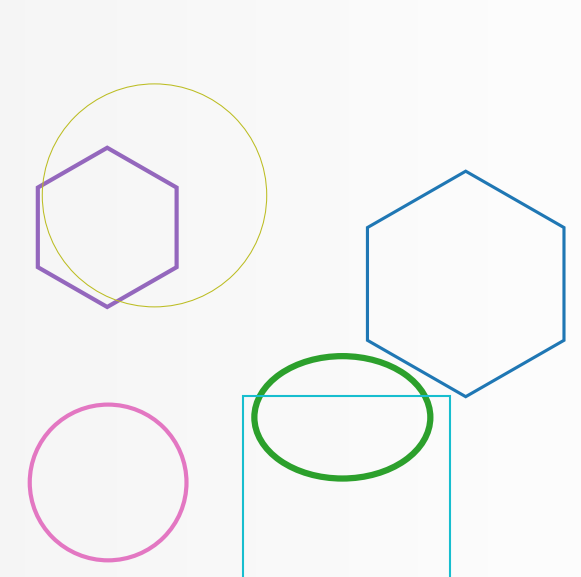[{"shape": "hexagon", "thickness": 1.5, "radius": 0.98, "center": [0.801, 0.507]}, {"shape": "oval", "thickness": 3, "radius": 0.76, "center": [0.589, 0.276]}, {"shape": "hexagon", "thickness": 2, "radius": 0.69, "center": [0.184, 0.605]}, {"shape": "circle", "thickness": 2, "radius": 0.67, "center": [0.186, 0.164]}, {"shape": "circle", "thickness": 0.5, "radius": 0.97, "center": [0.266, 0.661]}, {"shape": "square", "thickness": 1, "radius": 0.89, "center": [0.596, 0.135]}]